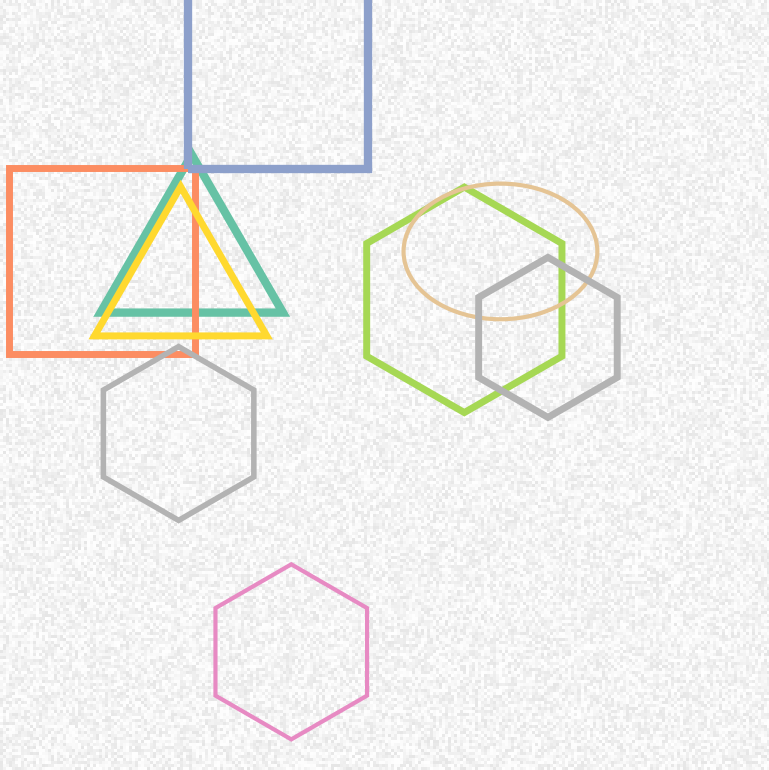[{"shape": "triangle", "thickness": 3, "radius": 0.68, "center": [0.249, 0.662]}, {"shape": "square", "thickness": 2.5, "radius": 0.61, "center": [0.132, 0.661]}, {"shape": "square", "thickness": 3, "radius": 0.59, "center": [0.361, 0.898]}, {"shape": "hexagon", "thickness": 1.5, "radius": 0.57, "center": [0.378, 0.153]}, {"shape": "hexagon", "thickness": 2.5, "radius": 0.73, "center": [0.603, 0.611]}, {"shape": "triangle", "thickness": 2.5, "radius": 0.65, "center": [0.235, 0.628]}, {"shape": "oval", "thickness": 1.5, "radius": 0.63, "center": [0.65, 0.673]}, {"shape": "hexagon", "thickness": 2.5, "radius": 0.52, "center": [0.712, 0.562]}, {"shape": "hexagon", "thickness": 2, "radius": 0.56, "center": [0.232, 0.437]}]